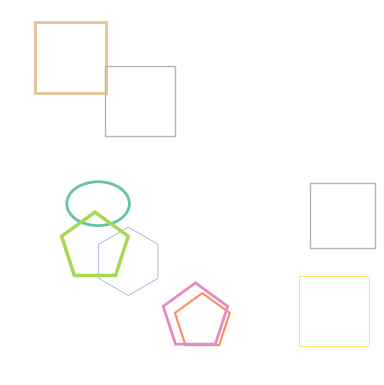[{"shape": "oval", "thickness": 2, "radius": 0.41, "center": [0.255, 0.471]}, {"shape": "pentagon", "thickness": 1.5, "radius": 0.37, "center": [0.526, 0.164]}, {"shape": "hexagon", "thickness": 0.5, "radius": 0.44, "center": [0.333, 0.321]}, {"shape": "pentagon", "thickness": 2, "radius": 0.44, "center": [0.508, 0.177]}, {"shape": "pentagon", "thickness": 2.5, "radius": 0.46, "center": [0.247, 0.358]}, {"shape": "square", "thickness": 0.5, "radius": 0.45, "center": [0.868, 0.192]}, {"shape": "square", "thickness": 2, "radius": 0.46, "center": [0.183, 0.851]}, {"shape": "square", "thickness": 1, "radius": 0.46, "center": [0.363, 0.737]}, {"shape": "square", "thickness": 1, "radius": 0.42, "center": [0.89, 0.439]}]